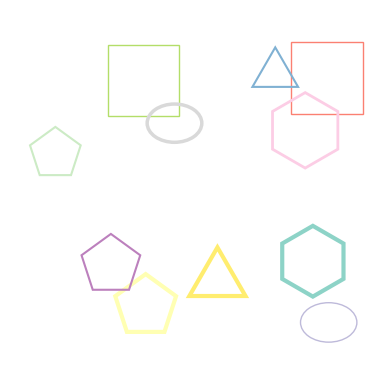[{"shape": "hexagon", "thickness": 3, "radius": 0.46, "center": [0.813, 0.322]}, {"shape": "pentagon", "thickness": 3, "radius": 0.42, "center": [0.378, 0.205]}, {"shape": "oval", "thickness": 1, "radius": 0.37, "center": [0.854, 0.163]}, {"shape": "square", "thickness": 1, "radius": 0.47, "center": [0.85, 0.797]}, {"shape": "triangle", "thickness": 1.5, "radius": 0.34, "center": [0.715, 0.809]}, {"shape": "square", "thickness": 1, "radius": 0.46, "center": [0.373, 0.79]}, {"shape": "hexagon", "thickness": 2, "radius": 0.49, "center": [0.793, 0.662]}, {"shape": "oval", "thickness": 2.5, "radius": 0.35, "center": [0.453, 0.68]}, {"shape": "pentagon", "thickness": 1.5, "radius": 0.4, "center": [0.288, 0.312]}, {"shape": "pentagon", "thickness": 1.5, "radius": 0.35, "center": [0.144, 0.601]}, {"shape": "triangle", "thickness": 3, "radius": 0.42, "center": [0.565, 0.273]}]